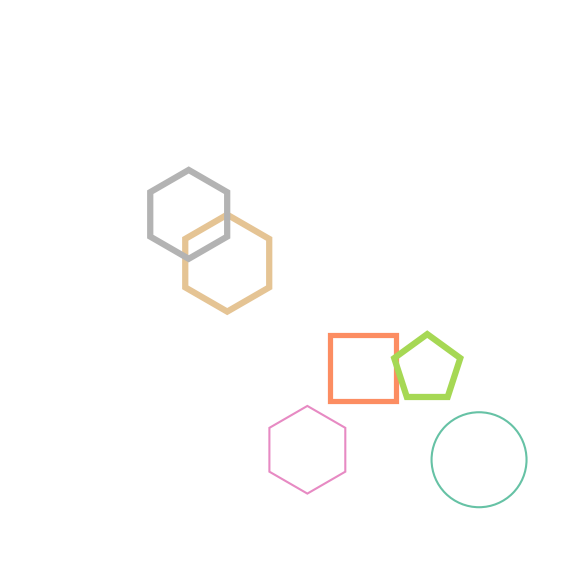[{"shape": "circle", "thickness": 1, "radius": 0.41, "center": [0.83, 0.203]}, {"shape": "square", "thickness": 2.5, "radius": 0.29, "center": [0.629, 0.362]}, {"shape": "hexagon", "thickness": 1, "radius": 0.38, "center": [0.532, 0.22]}, {"shape": "pentagon", "thickness": 3, "radius": 0.3, "center": [0.74, 0.36]}, {"shape": "hexagon", "thickness": 3, "radius": 0.42, "center": [0.393, 0.543]}, {"shape": "hexagon", "thickness": 3, "radius": 0.38, "center": [0.327, 0.628]}]